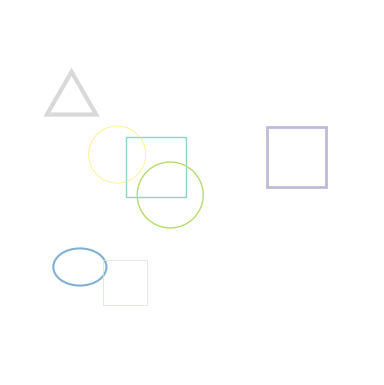[{"shape": "square", "thickness": 1, "radius": 0.39, "center": [0.405, 0.565]}, {"shape": "square", "thickness": 2, "radius": 0.39, "center": [0.77, 0.592]}, {"shape": "oval", "thickness": 1.5, "radius": 0.34, "center": [0.207, 0.307]}, {"shape": "circle", "thickness": 1, "radius": 0.43, "center": [0.442, 0.494]}, {"shape": "triangle", "thickness": 3, "radius": 0.37, "center": [0.186, 0.74]}, {"shape": "square", "thickness": 0.5, "radius": 0.29, "center": [0.325, 0.266]}, {"shape": "circle", "thickness": 0.5, "radius": 0.37, "center": [0.304, 0.598]}]